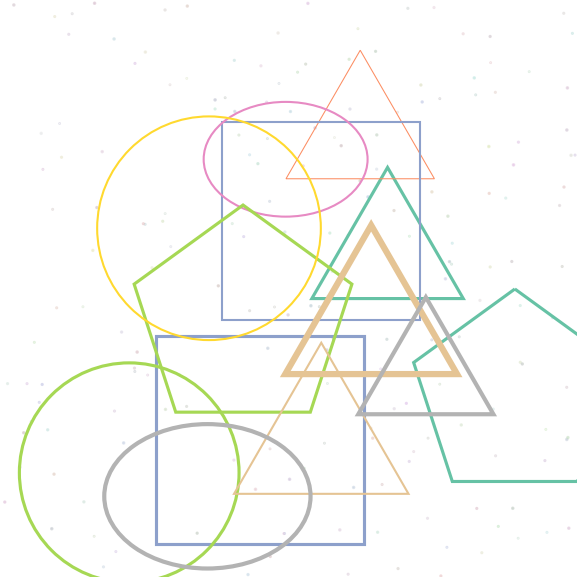[{"shape": "triangle", "thickness": 1.5, "radius": 0.76, "center": [0.671, 0.558]}, {"shape": "pentagon", "thickness": 1.5, "radius": 0.92, "center": [0.892, 0.314]}, {"shape": "triangle", "thickness": 0.5, "radius": 0.74, "center": [0.624, 0.764]}, {"shape": "square", "thickness": 1, "radius": 0.86, "center": [0.556, 0.617]}, {"shape": "square", "thickness": 1.5, "radius": 0.9, "center": [0.45, 0.237]}, {"shape": "oval", "thickness": 1, "radius": 0.71, "center": [0.495, 0.723]}, {"shape": "pentagon", "thickness": 1.5, "radius": 0.99, "center": [0.421, 0.446]}, {"shape": "circle", "thickness": 1.5, "radius": 0.95, "center": [0.224, 0.181]}, {"shape": "circle", "thickness": 1, "radius": 0.97, "center": [0.362, 0.604]}, {"shape": "triangle", "thickness": 1, "radius": 0.87, "center": [0.556, 0.231]}, {"shape": "triangle", "thickness": 3, "radius": 0.86, "center": [0.643, 0.437]}, {"shape": "triangle", "thickness": 2, "radius": 0.68, "center": [0.737, 0.349]}, {"shape": "oval", "thickness": 2, "radius": 0.89, "center": [0.359, 0.14]}]